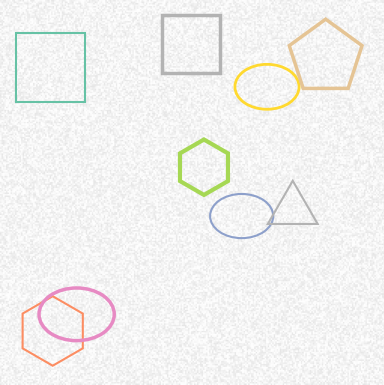[{"shape": "square", "thickness": 1.5, "radius": 0.45, "center": [0.131, 0.824]}, {"shape": "hexagon", "thickness": 1.5, "radius": 0.45, "center": [0.137, 0.14]}, {"shape": "oval", "thickness": 1.5, "radius": 0.41, "center": [0.628, 0.439]}, {"shape": "oval", "thickness": 2.5, "radius": 0.49, "center": [0.199, 0.184]}, {"shape": "hexagon", "thickness": 3, "radius": 0.36, "center": [0.53, 0.566]}, {"shape": "oval", "thickness": 2, "radius": 0.42, "center": [0.694, 0.775]}, {"shape": "pentagon", "thickness": 2.5, "radius": 0.5, "center": [0.846, 0.851]}, {"shape": "square", "thickness": 2.5, "radius": 0.38, "center": [0.497, 0.886]}, {"shape": "triangle", "thickness": 1.5, "radius": 0.37, "center": [0.76, 0.456]}]